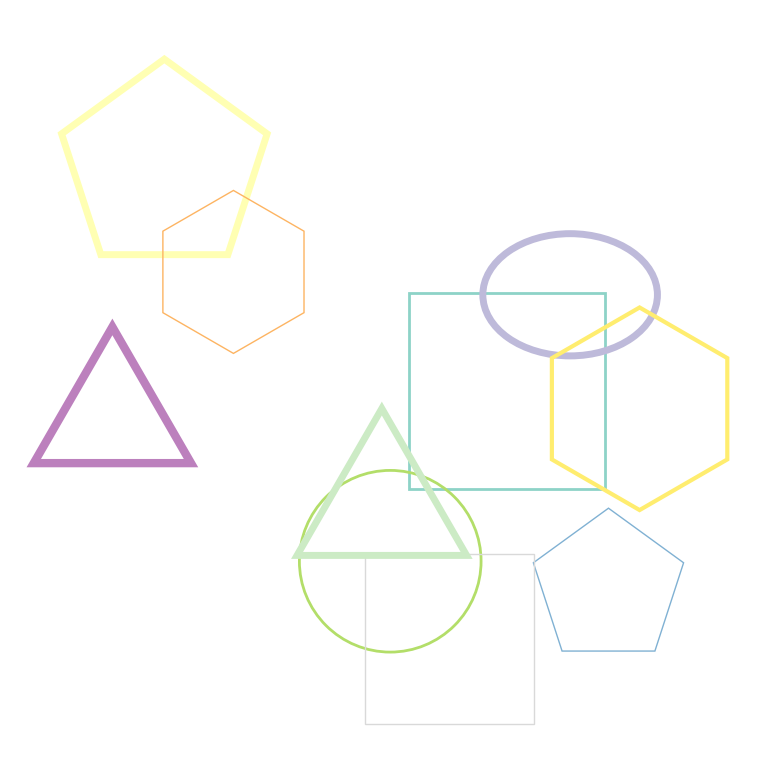[{"shape": "square", "thickness": 1, "radius": 0.64, "center": [0.659, 0.492]}, {"shape": "pentagon", "thickness": 2.5, "radius": 0.7, "center": [0.213, 0.783]}, {"shape": "oval", "thickness": 2.5, "radius": 0.57, "center": [0.74, 0.617]}, {"shape": "pentagon", "thickness": 0.5, "radius": 0.51, "center": [0.79, 0.237]}, {"shape": "hexagon", "thickness": 0.5, "radius": 0.53, "center": [0.303, 0.647]}, {"shape": "circle", "thickness": 1, "radius": 0.59, "center": [0.507, 0.271]}, {"shape": "square", "thickness": 0.5, "radius": 0.55, "center": [0.584, 0.17]}, {"shape": "triangle", "thickness": 3, "radius": 0.59, "center": [0.146, 0.457]}, {"shape": "triangle", "thickness": 2.5, "radius": 0.64, "center": [0.496, 0.342]}, {"shape": "hexagon", "thickness": 1.5, "radius": 0.66, "center": [0.831, 0.469]}]